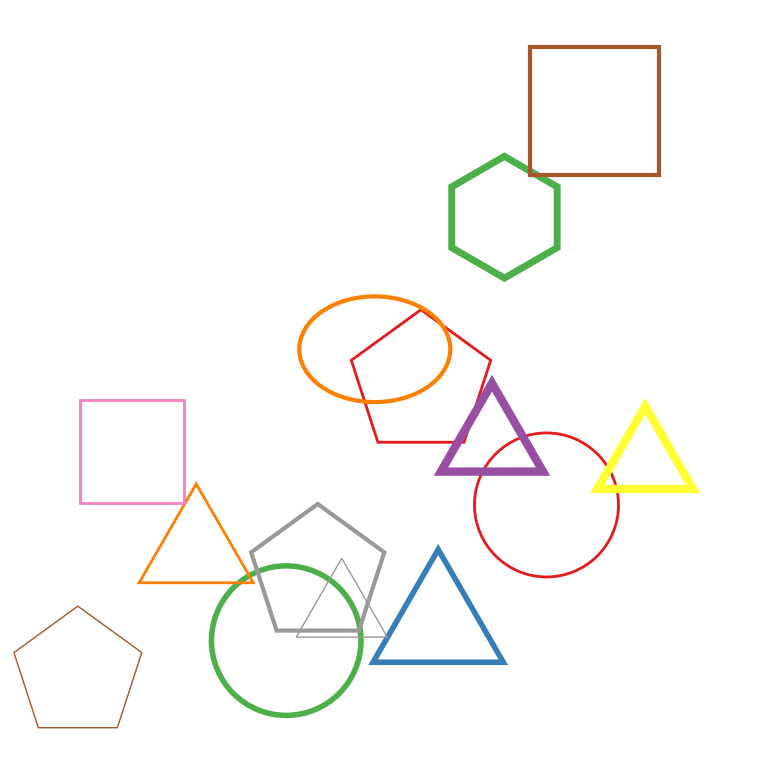[{"shape": "pentagon", "thickness": 1, "radius": 0.48, "center": [0.547, 0.503]}, {"shape": "circle", "thickness": 1, "radius": 0.47, "center": [0.71, 0.344]}, {"shape": "triangle", "thickness": 2, "radius": 0.49, "center": [0.569, 0.189]}, {"shape": "hexagon", "thickness": 2.5, "radius": 0.4, "center": [0.655, 0.718]}, {"shape": "circle", "thickness": 2, "radius": 0.49, "center": [0.372, 0.168]}, {"shape": "triangle", "thickness": 3, "radius": 0.38, "center": [0.639, 0.426]}, {"shape": "oval", "thickness": 1.5, "radius": 0.49, "center": [0.487, 0.546]}, {"shape": "triangle", "thickness": 1, "radius": 0.43, "center": [0.255, 0.286]}, {"shape": "triangle", "thickness": 3, "radius": 0.36, "center": [0.838, 0.401]}, {"shape": "pentagon", "thickness": 0.5, "radius": 0.44, "center": [0.101, 0.126]}, {"shape": "square", "thickness": 1.5, "radius": 0.42, "center": [0.772, 0.856]}, {"shape": "square", "thickness": 1, "radius": 0.34, "center": [0.171, 0.414]}, {"shape": "pentagon", "thickness": 1.5, "radius": 0.45, "center": [0.413, 0.255]}, {"shape": "triangle", "thickness": 0.5, "radius": 0.34, "center": [0.444, 0.207]}]